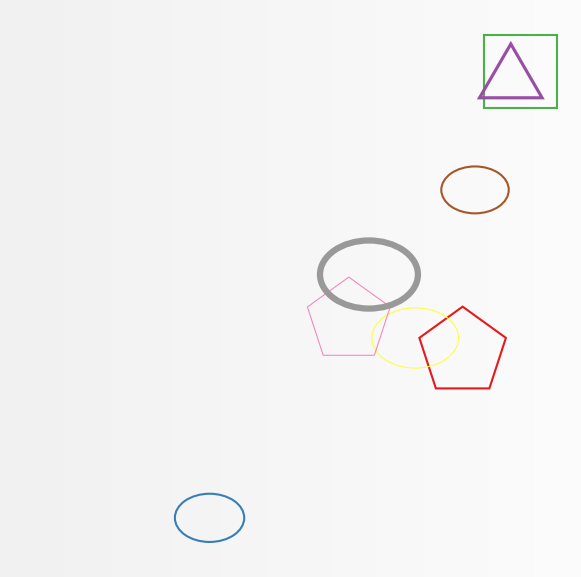[{"shape": "pentagon", "thickness": 1, "radius": 0.39, "center": [0.796, 0.39]}, {"shape": "oval", "thickness": 1, "radius": 0.3, "center": [0.361, 0.102]}, {"shape": "square", "thickness": 1, "radius": 0.32, "center": [0.896, 0.876]}, {"shape": "triangle", "thickness": 1.5, "radius": 0.31, "center": [0.879, 0.861]}, {"shape": "oval", "thickness": 0.5, "radius": 0.37, "center": [0.714, 0.414]}, {"shape": "oval", "thickness": 1, "radius": 0.29, "center": [0.817, 0.67]}, {"shape": "pentagon", "thickness": 0.5, "radius": 0.37, "center": [0.6, 0.445]}, {"shape": "oval", "thickness": 3, "radius": 0.42, "center": [0.635, 0.524]}]